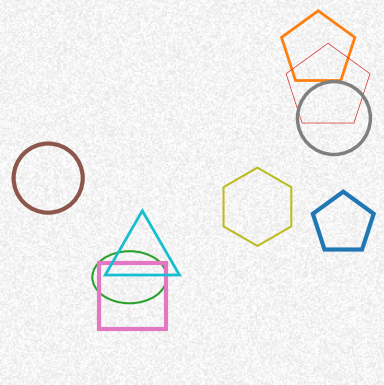[{"shape": "pentagon", "thickness": 3, "radius": 0.42, "center": [0.892, 0.419]}, {"shape": "pentagon", "thickness": 2, "radius": 0.5, "center": [0.826, 0.872]}, {"shape": "oval", "thickness": 1.5, "radius": 0.48, "center": [0.336, 0.28]}, {"shape": "pentagon", "thickness": 0.5, "radius": 0.57, "center": [0.852, 0.773]}, {"shape": "circle", "thickness": 3, "radius": 0.45, "center": [0.125, 0.537]}, {"shape": "square", "thickness": 3, "radius": 0.43, "center": [0.344, 0.231]}, {"shape": "circle", "thickness": 2.5, "radius": 0.47, "center": [0.867, 0.693]}, {"shape": "hexagon", "thickness": 1.5, "radius": 0.51, "center": [0.669, 0.463]}, {"shape": "triangle", "thickness": 2, "radius": 0.56, "center": [0.37, 0.341]}]